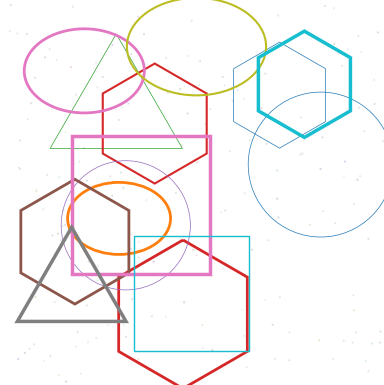[{"shape": "hexagon", "thickness": 0.5, "radius": 0.69, "center": [0.726, 0.753]}, {"shape": "circle", "thickness": 0.5, "radius": 0.94, "center": [0.833, 0.573]}, {"shape": "oval", "thickness": 2, "radius": 0.67, "center": [0.309, 0.433]}, {"shape": "triangle", "thickness": 0.5, "radius": 0.99, "center": [0.302, 0.714]}, {"shape": "hexagon", "thickness": 1.5, "radius": 0.78, "center": [0.402, 0.679]}, {"shape": "hexagon", "thickness": 2, "radius": 0.96, "center": [0.475, 0.184]}, {"shape": "circle", "thickness": 0.5, "radius": 0.84, "center": [0.327, 0.415]}, {"shape": "hexagon", "thickness": 2, "radius": 0.81, "center": [0.194, 0.372]}, {"shape": "square", "thickness": 2.5, "radius": 0.9, "center": [0.367, 0.468]}, {"shape": "oval", "thickness": 2, "radius": 0.78, "center": [0.219, 0.816]}, {"shape": "triangle", "thickness": 2.5, "radius": 0.81, "center": [0.186, 0.247]}, {"shape": "oval", "thickness": 1.5, "radius": 0.9, "center": [0.51, 0.879]}, {"shape": "square", "thickness": 1, "radius": 0.75, "center": [0.497, 0.238]}, {"shape": "hexagon", "thickness": 2.5, "radius": 0.69, "center": [0.791, 0.781]}]